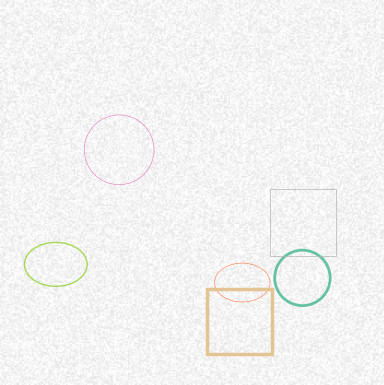[{"shape": "circle", "thickness": 2, "radius": 0.36, "center": [0.786, 0.278]}, {"shape": "oval", "thickness": 0.5, "radius": 0.36, "center": [0.629, 0.266]}, {"shape": "circle", "thickness": 0.5, "radius": 0.45, "center": [0.309, 0.611]}, {"shape": "oval", "thickness": 1, "radius": 0.41, "center": [0.145, 0.313]}, {"shape": "square", "thickness": 2.5, "radius": 0.42, "center": [0.623, 0.165]}, {"shape": "square", "thickness": 0.5, "radius": 0.43, "center": [0.787, 0.422]}]